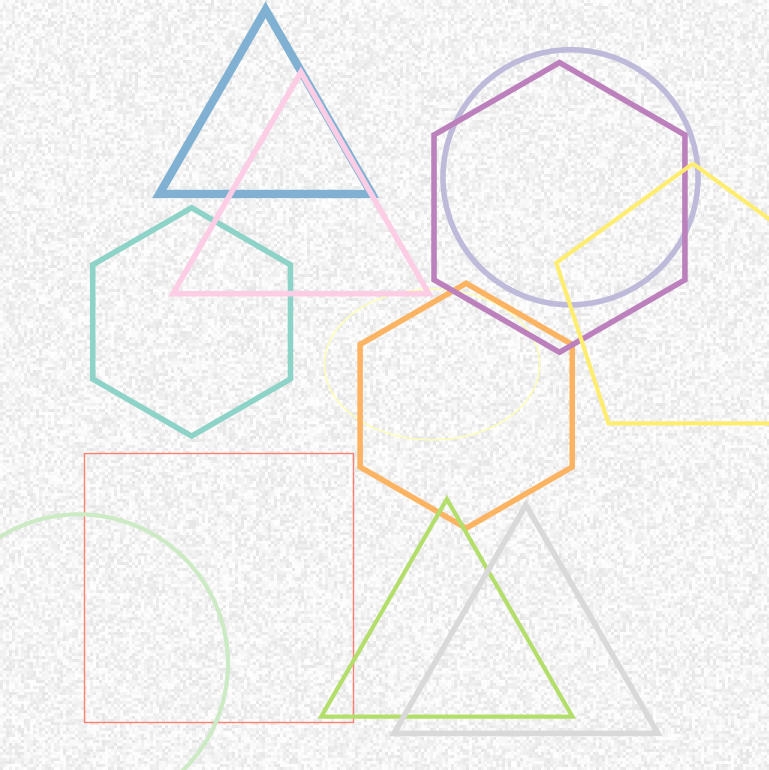[{"shape": "hexagon", "thickness": 2, "radius": 0.74, "center": [0.249, 0.582]}, {"shape": "oval", "thickness": 0.5, "radius": 0.7, "center": [0.561, 0.527]}, {"shape": "circle", "thickness": 2, "radius": 0.83, "center": [0.741, 0.77]}, {"shape": "square", "thickness": 0.5, "radius": 0.87, "center": [0.284, 0.236]}, {"shape": "triangle", "thickness": 3, "radius": 0.8, "center": [0.345, 0.828]}, {"shape": "hexagon", "thickness": 2, "radius": 0.8, "center": [0.605, 0.473]}, {"shape": "triangle", "thickness": 1.5, "radius": 0.94, "center": [0.58, 0.163]}, {"shape": "triangle", "thickness": 2, "radius": 0.96, "center": [0.391, 0.715]}, {"shape": "triangle", "thickness": 2, "radius": 0.99, "center": [0.683, 0.146]}, {"shape": "hexagon", "thickness": 2, "radius": 0.94, "center": [0.727, 0.731]}, {"shape": "circle", "thickness": 1.5, "radius": 0.97, "center": [0.102, 0.138]}, {"shape": "pentagon", "thickness": 1.5, "radius": 0.93, "center": [0.9, 0.601]}]